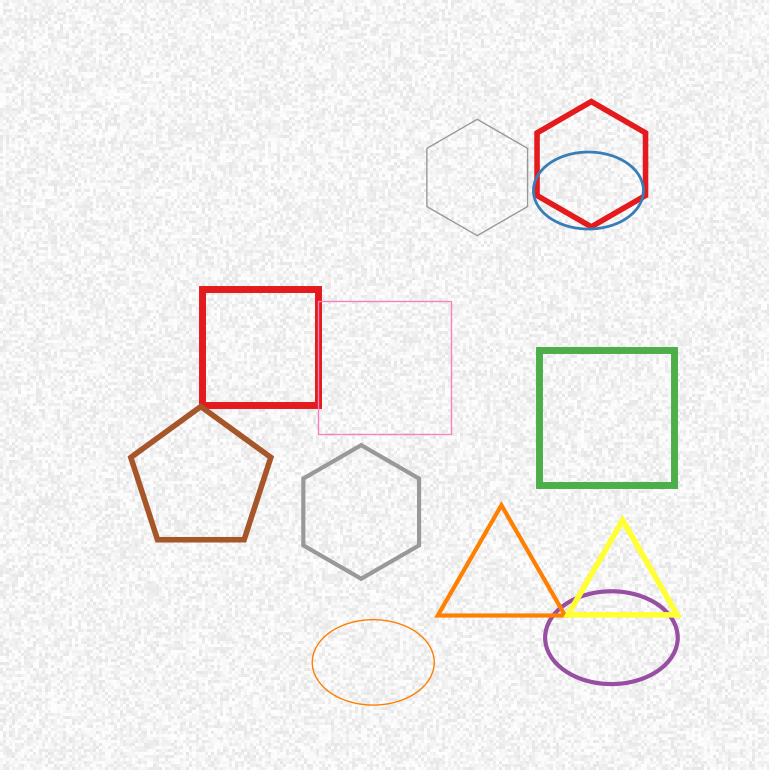[{"shape": "square", "thickness": 2.5, "radius": 0.37, "center": [0.338, 0.549]}, {"shape": "hexagon", "thickness": 2, "radius": 0.41, "center": [0.768, 0.787]}, {"shape": "oval", "thickness": 1, "radius": 0.36, "center": [0.764, 0.753]}, {"shape": "square", "thickness": 2.5, "radius": 0.44, "center": [0.787, 0.458]}, {"shape": "oval", "thickness": 1.5, "radius": 0.43, "center": [0.794, 0.172]}, {"shape": "oval", "thickness": 0.5, "radius": 0.4, "center": [0.485, 0.14]}, {"shape": "triangle", "thickness": 1.5, "radius": 0.48, "center": [0.651, 0.248]}, {"shape": "triangle", "thickness": 2, "radius": 0.41, "center": [0.809, 0.242]}, {"shape": "pentagon", "thickness": 2, "radius": 0.48, "center": [0.261, 0.376]}, {"shape": "square", "thickness": 0.5, "radius": 0.43, "center": [0.5, 0.523]}, {"shape": "hexagon", "thickness": 0.5, "radius": 0.38, "center": [0.62, 0.77]}, {"shape": "hexagon", "thickness": 1.5, "radius": 0.43, "center": [0.469, 0.335]}]